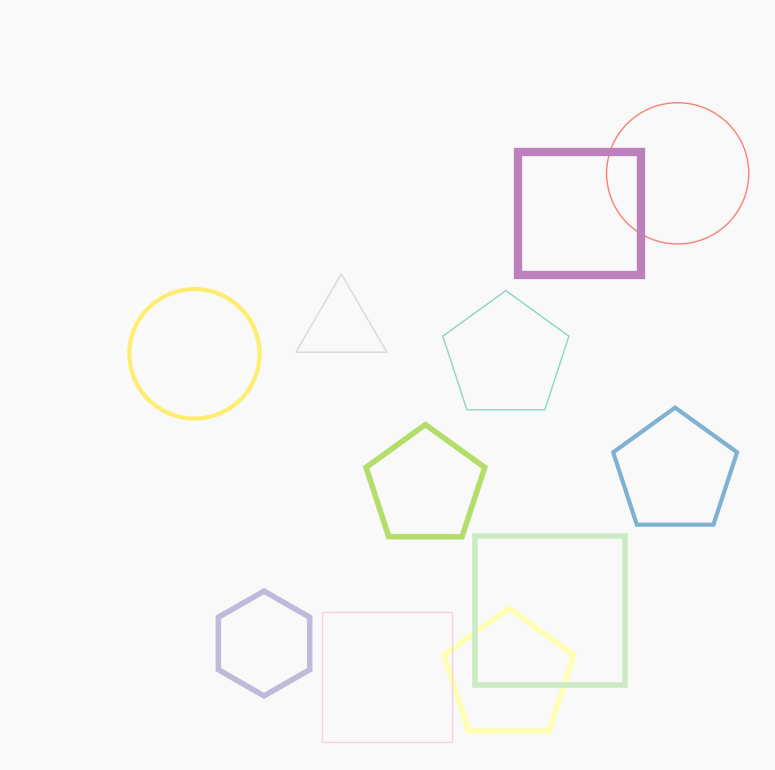[{"shape": "pentagon", "thickness": 0.5, "radius": 0.43, "center": [0.653, 0.537]}, {"shape": "pentagon", "thickness": 2, "radius": 0.44, "center": [0.657, 0.122]}, {"shape": "hexagon", "thickness": 2, "radius": 0.34, "center": [0.341, 0.164]}, {"shape": "circle", "thickness": 0.5, "radius": 0.46, "center": [0.874, 0.775]}, {"shape": "pentagon", "thickness": 1.5, "radius": 0.42, "center": [0.871, 0.387]}, {"shape": "pentagon", "thickness": 2, "radius": 0.4, "center": [0.549, 0.368]}, {"shape": "square", "thickness": 0.5, "radius": 0.42, "center": [0.499, 0.121]}, {"shape": "triangle", "thickness": 0.5, "radius": 0.34, "center": [0.44, 0.576]}, {"shape": "square", "thickness": 3, "radius": 0.4, "center": [0.748, 0.723]}, {"shape": "square", "thickness": 2, "radius": 0.48, "center": [0.709, 0.207]}, {"shape": "circle", "thickness": 1.5, "radius": 0.42, "center": [0.251, 0.541]}]